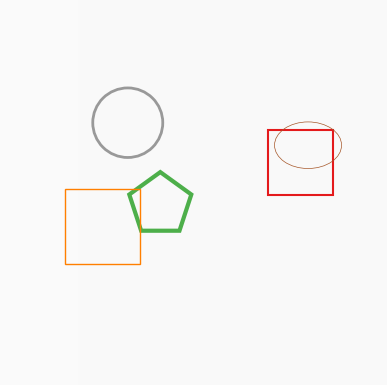[{"shape": "square", "thickness": 1.5, "radius": 0.42, "center": [0.775, 0.577]}, {"shape": "pentagon", "thickness": 3, "radius": 0.42, "center": [0.414, 0.469]}, {"shape": "square", "thickness": 1, "radius": 0.48, "center": [0.264, 0.412]}, {"shape": "oval", "thickness": 0.5, "radius": 0.43, "center": [0.795, 0.623]}, {"shape": "circle", "thickness": 2, "radius": 0.45, "center": [0.33, 0.681]}]